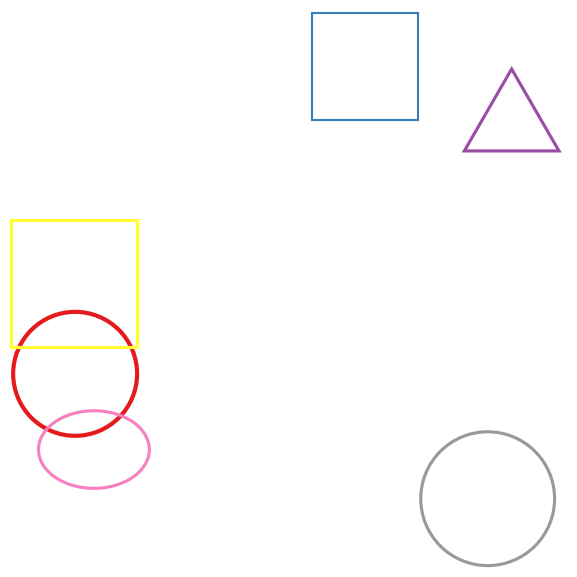[{"shape": "circle", "thickness": 2, "radius": 0.54, "center": [0.13, 0.352]}, {"shape": "square", "thickness": 1, "radius": 0.46, "center": [0.632, 0.884]}, {"shape": "triangle", "thickness": 1.5, "radius": 0.47, "center": [0.886, 0.785]}, {"shape": "square", "thickness": 1.5, "radius": 0.55, "center": [0.128, 0.508]}, {"shape": "oval", "thickness": 1.5, "radius": 0.48, "center": [0.163, 0.221]}, {"shape": "circle", "thickness": 1.5, "radius": 0.58, "center": [0.844, 0.136]}]